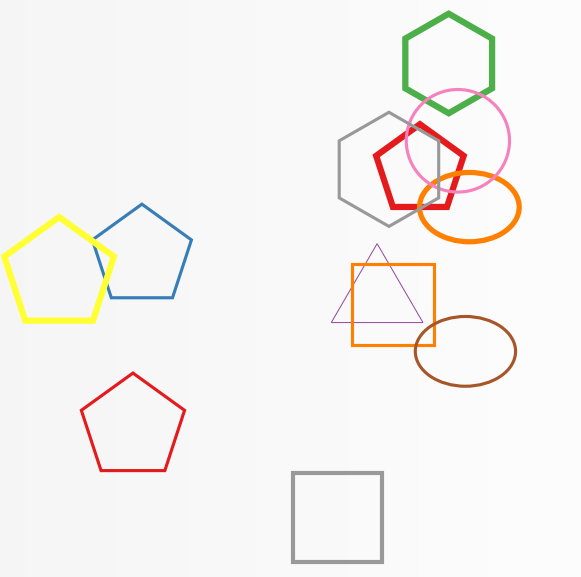[{"shape": "pentagon", "thickness": 3, "radius": 0.4, "center": [0.722, 0.705]}, {"shape": "pentagon", "thickness": 1.5, "radius": 0.47, "center": [0.229, 0.26]}, {"shape": "pentagon", "thickness": 1.5, "radius": 0.45, "center": [0.244, 0.556]}, {"shape": "hexagon", "thickness": 3, "radius": 0.43, "center": [0.772, 0.889]}, {"shape": "triangle", "thickness": 0.5, "radius": 0.46, "center": [0.649, 0.486]}, {"shape": "square", "thickness": 1.5, "radius": 0.35, "center": [0.676, 0.472]}, {"shape": "oval", "thickness": 2.5, "radius": 0.43, "center": [0.808, 0.64]}, {"shape": "pentagon", "thickness": 3, "radius": 0.5, "center": [0.102, 0.524]}, {"shape": "oval", "thickness": 1.5, "radius": 0.43, "center": [0.801, 0.391]}, {"shape": "circle", "thickness": 1.5, "radius": 0.44, "center": [0.788, 0.755]}, {"shape": "hexagon", "thickness": 1.5, "radius": 0.49, "center": [0.669, 0.706]}, {"shape": "square", "thickness": 2, "radius": 0.38, "center": [0.581, 0.103]}]